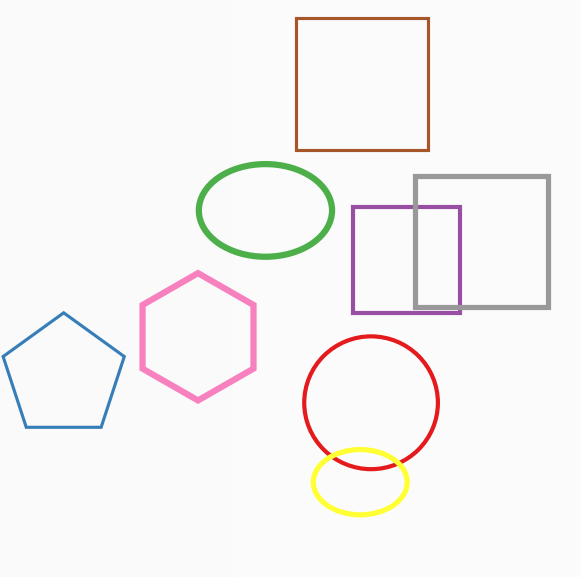[{"shape": "circle", "thickness": 2, "radius": 0.57, "center": [0.638, 0.302]}, {"shape": "pentagon", "thickness": 1.5, "radius": 0.55, "center": [0.11, 0.348]}, {"shape": "oval", "thickness": 3, "radius": 0.57, "center": [0.457, 0.635]}, {"shape": "square", "thickness": 2, "radius": 0.46, "center": [0.7, 0.549]}, {"shape": "oval", "thickness": 2.5, "radius": 0.4, "center": [0.62, 0.164]}, {"shape": "square", "thickness": 1.5, "radius": 0.57, "center": [0.623, 0.853]}, {"shape": "hexagon", "thickness": 3, "radius": 0.55, "center": [0.341, 0.416]}, {"shape": "square", "thickness": 2.5, "radius": 0.57, "center": [0.828, 0.581]}]